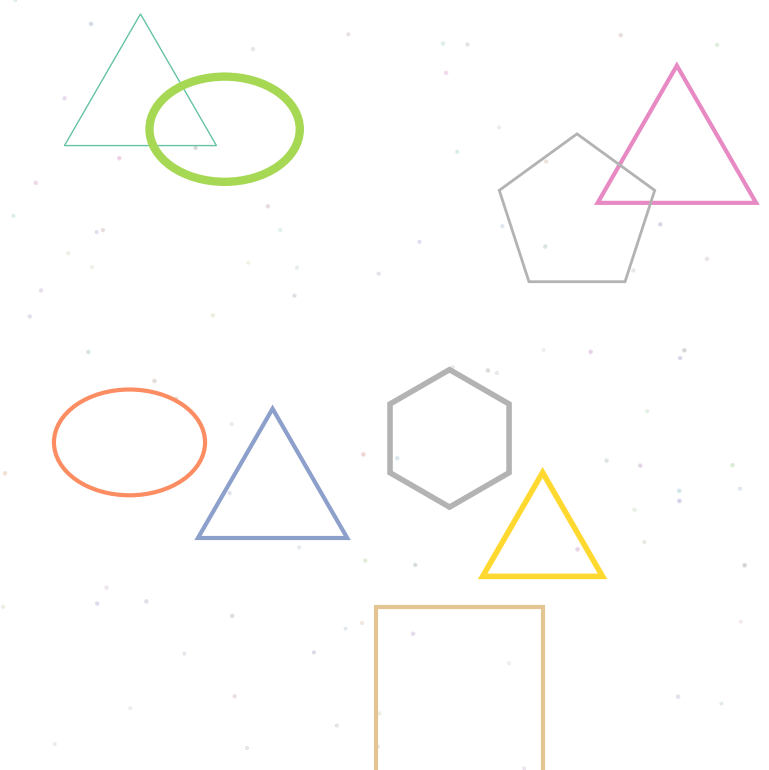[{"shape": "triangle", "thickness": 0.5, "radius": 0.57, "center": [0.182, 0.868]}, {"shape": "oval", "thickness": 1.5, "radius": 0.49, "center": [0.168, 0.425]}, {"shape": "triangle", "thickness": 1.5, "radius": 0.56, "center": [0.354, 0.357]}, {"shape": "triangle", "thickness": 1.5, "radius": 0.59, "center": [0.879, 0.796]}, {"shape": "oval", "thickness": 3, "radius": 0.49, "center": [0.292, 0.832]}, {"shape": "triangle", "thickness": 2, "radius": 0.45, "center": [0.705, 0.296]}, {"shape": "square", "thickness": 1.5, "radius": 0.54, "center": [0.597, 0.103]}, {"shape": "pentagon", "thickness": 1, "radius": 0.53, "center": [0.749, 0.72]}, {"shape": "hexagon", "thickness": 2, "radius": 0.45, "center": [0.584, 0.431]}]